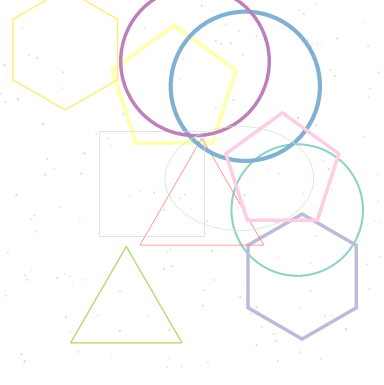[{"shape": "circle", "thickness": 1.5, "radius": 0.85, "center": [0.772, 0.454]}, {"shape": "pentagon", "thickness": 3, "radius": 0.84, "center": [0.452, 0.765]}, {"shape": "hexagon", "thickness": 2.5, "radius": 0.81, "center": [0.785, 0.282]}, {"shape": "triangle", "thickness": 0.5, "radius": 0.93, "center": [0.524, 0.456]}, {"shape": "circle", "thickness": 3, "radius": 0.97, "center": [0.637, 0.776]}, {"shape": "triangle", "thickness": 1, "radius": 0.83, "center": [0.328, 0.193]}, {"shape": "pentagon", "thickness": 2.5, "radius": 0.77, "center": [0.733, 0.553]}, {"shape": "square", "thickness": 0.5, "radius": 0.68, "center": [0.394, 0.523]}, {"shape": "circle", "thickness": 2.5, "radius": 0.96, "center": [0.506, 0.841]}, {"shape": "oval", "thickness": 0.5, "radius": 0.97, "center": [0.622, 0.536]}, {"shape": "hexagon", "thickness": 1, "radius": 0.79, "center": [0.169, 0.871]}]